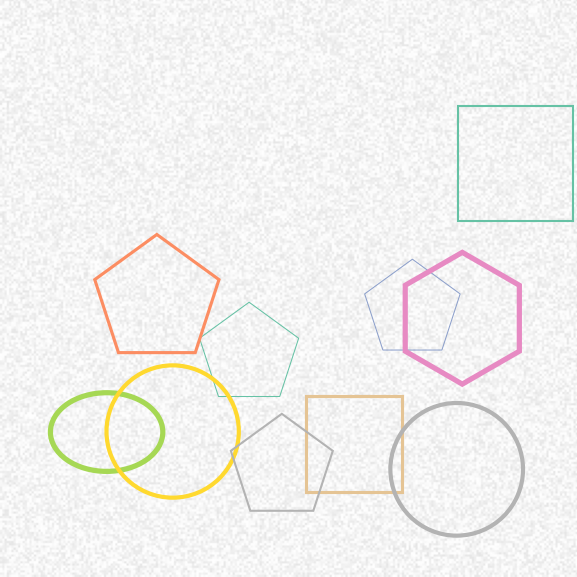[{"shape": "pentagon", "thickness": 0.5, "radius": 0.45, "center": [0.431, 0.386]}, {"shape": "square", "thickness": 1, "radius": 0.5, "center": [0.892, 0.716]}, {"shape": "pentagon", "thickness": 1.5, "radius": 0.57, "center": [0.272, 0.48]}, {"shape": "pentagon", "thickness": 0.5, "radius": 0.43, "center": [0.714, 0.463]}, {"shape": "hexagon", "thickness": 2.5, "radius": 0.57, "center": [0.8, 0.448]}, {"shape": "oval", "thickness": 2.5, "radius": 0.49, "center": [0.185, 0.251]}, {"shape": "circle", "thickness": 2, "radius": 0.57, "center": [0.299, 0.252]}, {"shape": "square", "thickness": 1.5, "radius": 0.41, "center": [0.613, 0.231]}, {"shape": "circle", "thickness": 2, "radius": 0.57, "center": [0.791, 0.186]}, {"shape": "pentagon", "thickness": 1, "radius": 0.46, "center": [0.488, 0.19]}]